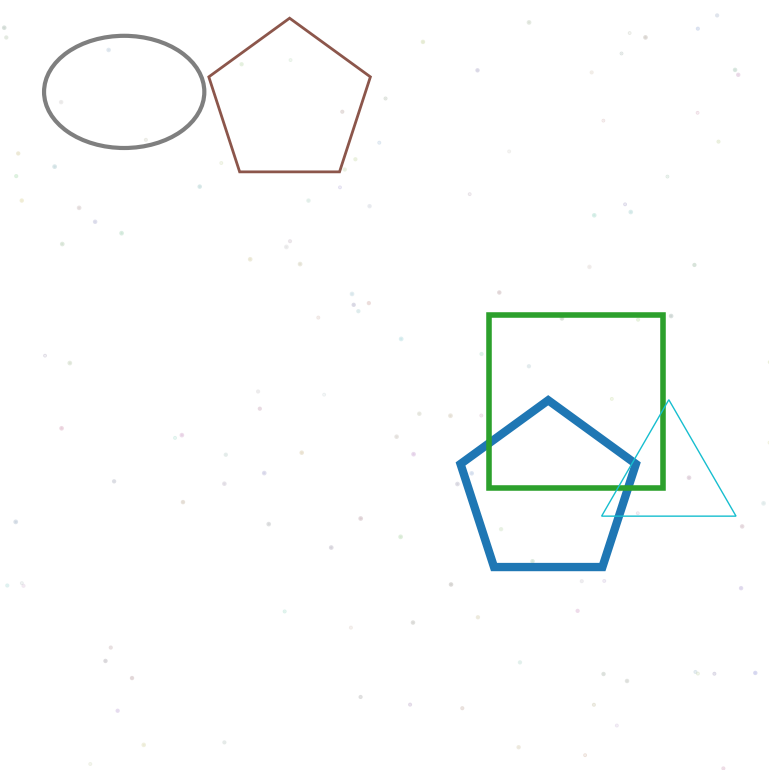[{"shape": "pentagon", "thickness": 3, "radius": 0.6, "center": [0.712, 0.36]}, {"shape": "square", "thickness": 2, "radius": 0.56, "center": [0.748, 0.478]}, {"shape": "pentagon", "thickness": 1, "radius": 0.55, "center": [0.376, 0.866]}, {"shape": "oval", "thickness": 1.5, "radius": 0.52, "center": [0.161, 0.881]}, {"shape": "triangle", "thickness": 0.5, "radius": 0.5, "center": [0.869, 0.38]}]